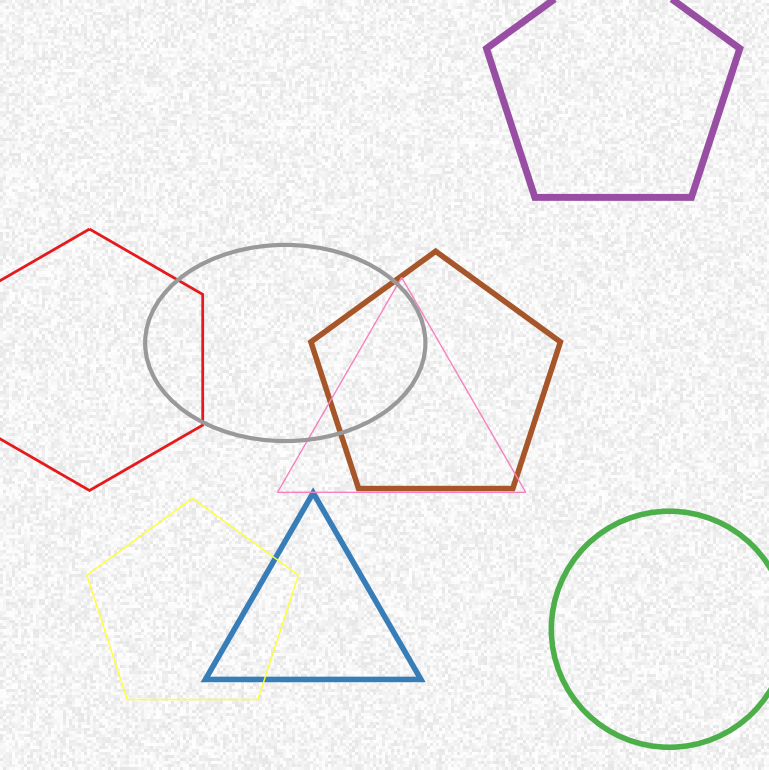[{"shape": "hexagon", "thickness": 1, "radius": 0.85, "center": [0.116, 0.533]}, {"shape": "triangle", "thickness": 2, "radius": 0.81, "center": [0.407, 0.198]}, {"shape": "circle", "thickness": 2, "radius": 0.77, "center": [0.869, 0.183]}, {"shape": "pentagon", "thickness": 2.5, "radius": 0.86, "center": [0.796, 0.884]}, {"shape": "pentagon", "thickness": 0.5, "radius": 0.72, "center": [0.25, 0.208]}, {"shape": "pentagon", "thickness": 2, "radius": 0.85, "center": [0.566, 0.503]}, {"shape": "triangle", "thickness": 0.5, "radius": 0.93, "center": [0.522, 0.454]}, {"shape": "oval", "thickness": 1.5, "radius": 0.91, "center": [0.37, 0.555]}]